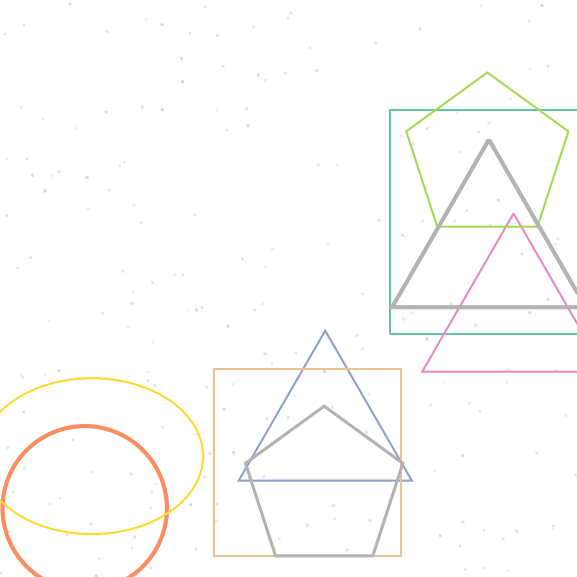[{"shape": "square", "thickness": 1, "radius": 0.97, "center": [0.869, 0.615]}, {"shape": "circle", "thickness": 2, "radius": 0.71, "center": [0.147, 0.119]}, {"shape": "triangle", "thickness": 1, "radius": 0.87, "center": [0.563, 0.253]}, {"shape": "triangle", "thickness": 1, "radius": 0.91, "center": [0.889, 0.447]}, {"shape": "pentagon", "thickness": 1, "radius": 0.74, "center": [0.844, 0.726]}, {"shape": "oval", "thickness": 1, "radius": 0.96, "center": [0.159, 0.209]}, {"shape": "square", "thickness": 1, "radius": 0.81, "center": [0.533, 0.199]}, {"shape": "pentagon", "thickness": 1.5, "radius": 0.72, "center": [0.561, 0.153]}, {"shape": "triangle", "thickness": 2, "radius": 0.97, "center": [0.847, 0.564]}]